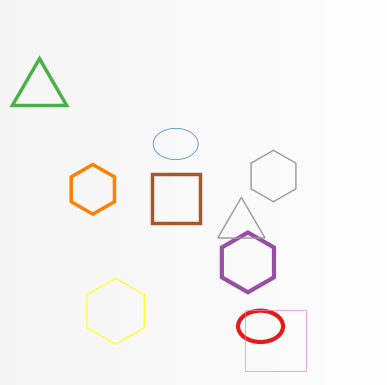[{"shape": "oval", "thickness": 3, "radius": 0.29, "center": [0.672, 0.152]}, {"shape": "oval", "thickness": 0.5, "radius": 0.29, "center": [0.453, 0.626]}, {"shape": "triangle", "thickness": 2.5, "radius": 0.41, "center": [0.102, 0.766]}, {"shape": "hexagon", "thickness": 3, "radius": 0.39, "center": [0.64, 0.318]}, {"shape": "hexagon", "thickness": 2.5, "radius": 0.32, "center": [0.239, 0.508]}, {"shape": "hexagon", "thickness": 1, "radius": 0.43, "center": [0.298, 0.192]}, {"shape": "square", "thickness": 2.5, "radius": 0.31, "center": [0.454, 0.484]}, {"shape": "square", "thickness": 0.5, "radius": 0.39, "center": [0.711, 0.115]}, {"shape": "hexagon", "thickness": 1, "radius": 0.33, "center": [0.706, 0.543]}, {"shape": "triangle", "thickness": 1, "radius": 0.35, "center": [0.623, 0.417]}]